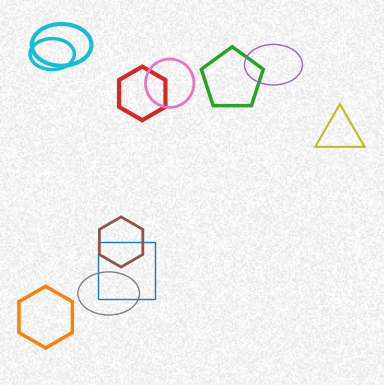[{"shape": "square", "thickness": 1, "radius": 0.37, "center": [0.329, 0.298]}, {"shape": "hexagon", "thickness": 2.5, "radius": 0.4, "center": [0.119, 0.176]}, {"shape": "pentagon", "thickness": 2.5, "radius": 0.42, "center": [0.603, 0.794]}, {"shape": "hexagon", "thickness": 3, "radius": 0.35, "center": [0.37, 0.757]}, {"shape": "oval", "thickness": 1, "radius": 0.38, "center": [0.71, 0.832]}, {"shape": "hexagon", "thickness": 2, "radius": 0.33, "center": [0.315, 0.372]}, {"shape": "circle", "thickness": 2, "radius": 0.31, "center": [0.441, 0.784]}, {"shape": "oval", "thickness": 1, "radius": 0.4, "center": [0.282, 0.238]}, {"shape": "triangle", "thickness": 1.5, "radius": 0.37, "center": [0.883, 0.656]}, {"shape": "oval", "thickness": 3, "radius": 0.39, "center": [0.16, 0.883]}, {"shape": "oval", "thickness": 2.5, "radius": 0.29, "center": [0.136, 0.86]}]